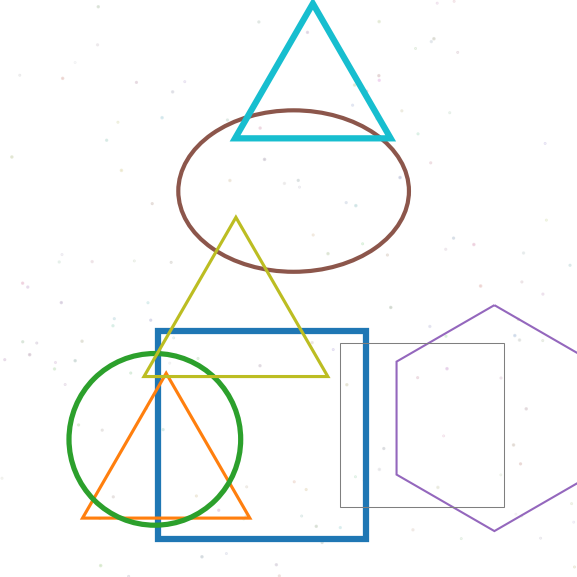[{"shape": "square", "thickness": 3, "radius": 0.9, "center": [0.453, 0.246]}, {"shape": "triangle", "thickness": 1.5, "radius": 0.84, "center": [0.288, 0.186]}, {"shape": "circle", "thickness": 2.5, "radius": 0.74, "center": [0.268, 0.238]}, {"shape": "hexagon", "thickness": 1, "radius": 0.98, "center": [0.856, 0.275]}, {"shape": "oval", "thickness": 2, "radius": 1.0, "center": [0.508, 0.668]}, {"shape": "square", "thickness": 0.5, "radius": 0.71, "center": [0.731, 0.264]}, {"shape": "triangle", "thickness": 1.5, "radius": 0.92, "center": [0.409, 0.439]}, {"shape": "triangle", "thickness": 3, "radius": 0.78, "center": [0.542, 0.837]}]